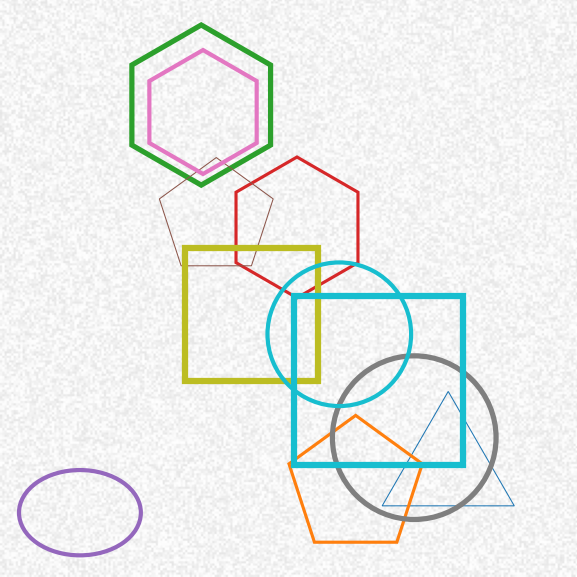[{"shape": "triangle", "thickness": 0.5, "radius": 0.66, "center": [0.776, 0.189]}, {"shape": "pentagon", "thickness": 1.5, "radius": 0.61, "center": [0.616, 0.158]}, {"shape": "hexagon", "thickness": 2.5, "radius": 0.69, "center": [0.348, 0.817]}, {"shape": "hexagon", "thickness": 1.5, "radius": 0.61, "center": [0.514, 0.605]}, {"shape": "oval", "thickness": 2, "radius": 0.53, "center": [0.138, 0.111]}, {"shape": "pentagon", "thickness": 0.5, "radius": 0.52, "center": [0.375, 0.623]}, {"shape": "hexagon", "thickness": 2, "radius": 0.54, "center": [0.352, 0.805]}, {"shape": "circle", "thickness": 2.5, "radius": 0.71, "center": [0.717, 0.241]}, {"shape": "square", "thickness": 3, "radius": 0.58, "center": [0.435, 0.454]}, {"shape": "square", "thickness": 3, "radius": 0.73, "center": [0.656, 0.34]}, {"shape": "circle", "thickness": 2, "radius": 0.62, "center": [0.588, 0.42]}]